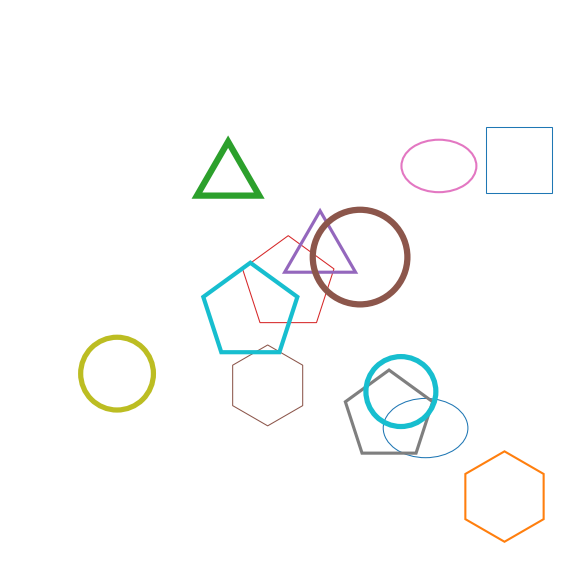[{"shape": "oval", "thickness": 0.5, "radius": 0.37, "center": [0.737, 0.258]}, {"shape": "square", "thickness": 0.5, "radius": 0.29, "center": [0.899, 0.722]}, {"shape": "hexagon", "thickness": 1, "radius": 0.39, "center": [0.874, 0.139]}, {"shape": "triangle", "thickness": 3, "radius": 0.31, "center": [0.395, 0.692]}, {"shape": "pentagon", "thickness": 0.5, "radius": 0.42, "center": [0.499, 0.508]}, {"shape": "triangle", "thickness": 1.5, "radius": 0.35, "center": [0.554, 0.563]}, {"shape": "hexagon", "thickness": 0.5, "radius": 0.35, "center": [0.464, 0.332]}, {"shape": "circle", "thickness": 3, "radius": 0.41, "center": [0.624, 0.554]}, {"shape": "oval", "thickness": 1, "radius": 0.32, "center": [0.76, 0.712]}, {"shape": "pentagon", "thickness": 1.5, "radius": 0.4, "center": [0.674, 0.279]}, {"shape": "circle", "thickness": 2.5, "radius": 0.31, "center": [0.203, 0.352]}, {"shape": "circle", "thickness": 2.5, "radius": 0.3, "center": [0.694, 0.321]}, {"shape": "pentagon", "thickness": 2, "radius": 0.43, "center": [0.433, 0.459]}]